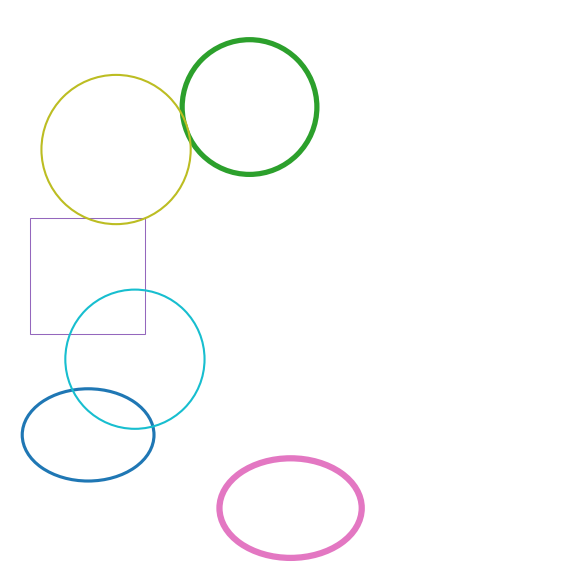[{"shape": "oval", "thickness": 1.5, "radius": 0.57, "center": [0.153, 0.246]}, {"shape": "circle", "thickness": 2.5, "radius": 0.58, "center": [0.432, 0.814]}, {"shape": "square", "thickness": 0.5, "radius": 0.5, "center": [0.152, 0.522]}, {"shape": "oval", "thickness": 3, "radius": 0.62, "center": [0.503, 0.119]}, {"shape": "circle", "thickness": 1, "radius": 0.65, "center": [0.201, 0.74]}, {"shape": "circle", "thickness": 1, "radius": 0.6, "center": [0.234, 0.377]}]